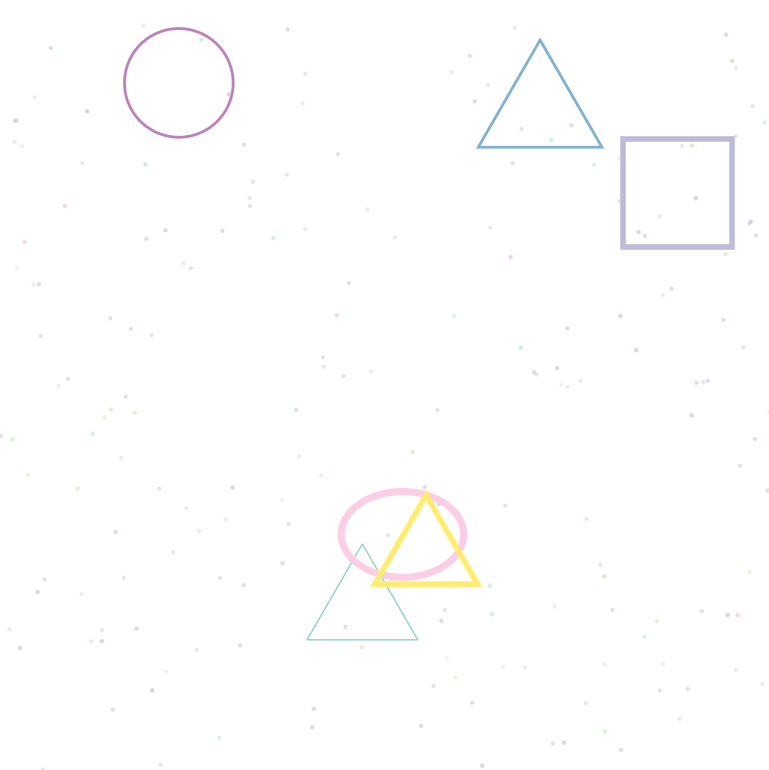[{"shape": "triangle", "thickness": 0.5, "radius": 0.42, "center": [0.471, 0.211]}, {"shape": "square", "thickness": 2, "radius": 0.35, "center": [0.88, 0.75]}, {"shape": "triangle", "thickness": 1, "radius": 0.46, "center": [0.701, 0.855]}, {"shape": "oval", "thickness": 2.5, "radius": 0.4, "center": [0.523, 0.306]}, {"shape": "circle", "thickness": 1, "radius": 0.35, "center": [0.232, 0.892]}, {"shape": "triangle", "thickness": 2, "radius": 0.38, "center": [0.553, 0.28]}]